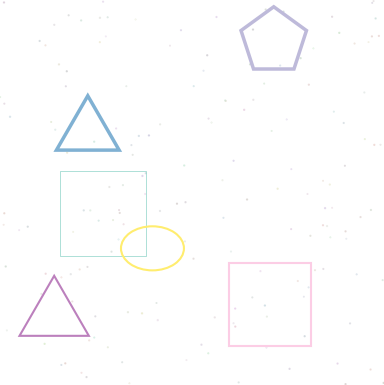[{"shape": "square", "thickness": 0.5, "radius": 0.55, "center": [0.267, 0.446]}, {"shape": "pentagon", "thickness": 2.5, "radius": 0.45, "center": [0.711, 0.893]}, {"shape": "triangle", "thickness": 2.5, "radius": 0.47, "center": [0.228, 0.657]}, {"shape": "square", "thickness": 1.5, "radius": 0.53, "center": [0.702, 0.209]}, {"shape": "triangle", "thickness": 1.5, "radius": 0.52, "center": [0.141, 0.18]}, {"shape": "oval", "thickness": 1.5, "radius": 0.41, "center": [0.396, 0.355]}]